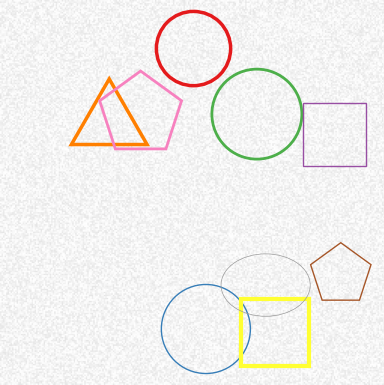[{"shape": "circle", "thickness": 2.5, "radius": 0.48, "center": [0.503, 0.874]}, {"shape": "circle", "thickness": 1, "radius": 0.58, "center": [0.535, 0.145]}, {"shape": "circle", "thickness": 2, "radius": 0.58, "center": [0.667, 0.704]}, {"shape": "square", "thickness": 1, "radius": 0.41, "center": [0.868, 0.651]}, {"shape": "triangle", "thickness": 2.5, "radius": 0.57, "center": [0.284, 0.681]}, {"shape": "square", "thickness": 3, "radius": 0.44, "center": [0.715, 0.136]}, {"shape": "pentagon", "thickness": 1, "radius": 0.41, "center": [0.885, 0.287]}, {"shape": "pentagon", "thickness": 2, "radius": 0.56, "center": [0.365, 0.704]}, {"shape": "oval", "thickness": 0.5, "radius": 0.58, "center": [0.69, 0.26]}]